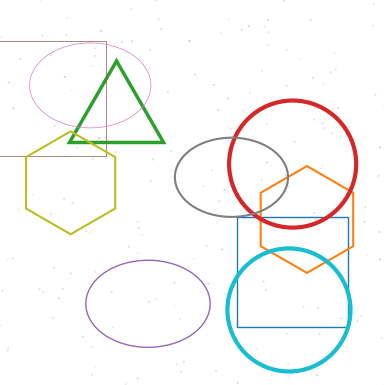[{"shape": "square", "thickness": 1, "radius": 0.72, "center": [0.759, 0.293]}, {"shape": "hexagon", "thickness": 1.5, "radius": 0.69, "center": [0.797, 0.43]}, {"shape": "triangle", "thickness": 2.5, "radius": 0.71, "center": [0.303, 0.7]}, {"shape": "circle", "thickness": 3, "radius": 0.83, "center": [0.76, 0.574]}, {"shape": "oval", "thickness": 1, "radius": 0.81, "center": [0.384, 0.211]}, {"shape": "square", "thickness": 0.5, "radius": 0.74, "center": [0.127, 0.744]}, {"shape": "oval", "thickness": 0.5, "radius": 0.79, "center": [0.234, 0.778]}, {"shape": "oval", "thickness": 1.5, "radius": 0.73, "center": [0.601, 0.539]}, {"shape": "hexagon", "thickness": 1.5, "radius": 0.67, "center": [0.183, 0.525]}, {"shape": "circle", "thickness": 3, "radius": 0.8, "center": [0.751, 0.195]}]